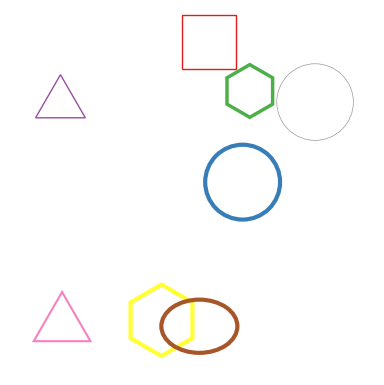[{"shape": "square", "thickness": 1, "radius": 0.35, "center": [0.544, 0.89]}, {"shape": "circle", "thickness": 3, "radius": 0.49, "center": [0.63, 0.527]}, {"shape": "hexagon", "thickness": 2.5, "radius": 0.34, "center": [0.649, 0.764]}, {"shape": "triangle", "thickness": 1, "radius": 0.37, "center": [0.157, 0.731]}, {"shape": "hexagon", "thickness": 3, "radius": 0.46, "center": [0.42, 0.168]}, {"shape": "oval", "thickness": 3, "radius": 0.49, "center": [0.518, 0.153]}, {"shape": "triangle", "thickness": 1.5, "radius": 0.43, "center": [0.161, 0.156]}, {"shape": "circle", "thickness": 0.5, "radius": 0.5, "center": [0.818, 0.735]}]